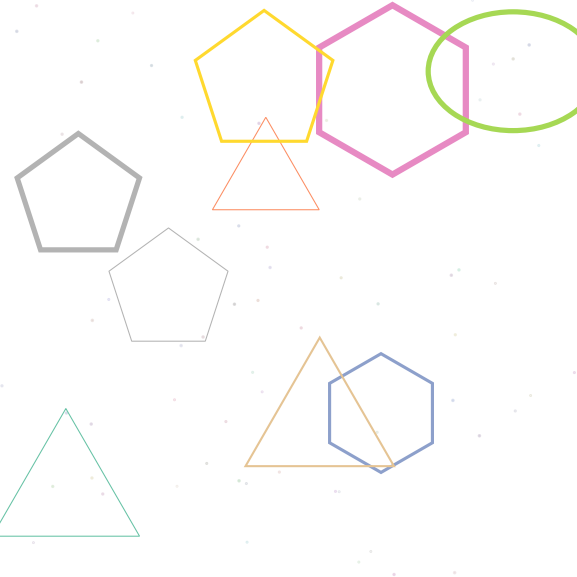[{"shape": "triangle", "thickness": 0.5, "radius": 0.74, "center": [0.114, 0.144]}, {"shape": "triangle", "thickness": 0.5, "radius": 0.53, "center": [0.46, 0.689]}, {"shape": "hexagon", "thickness": 1.5, "radius": 0.51, "center": [0.66, 0.284]}, {"shape": "hexagon", "thickness": 3, "radius": 0.73, "center": [0.68, 0.843]}, {"shape": "oval", "thickness": 2.5, "radius": 0.73, "center": [0.888, 0.876]}, {"shape": "pentagon", "thickness": 1.5, "radius": 0.63, "center": [0.457, 0.856]}, {"shape": "triangle", "thickness": 1, "radius": 0.74, "center": [0.554, 0.266]}, {"shape": "pentagon", "thickness": 0.5, "radius": 0.54, "center": [0.292, 0.496]}, {"shape": "pentagon", "thickness": 2.5, "radius": 0.56, "center": [0.136, 0.657]}]